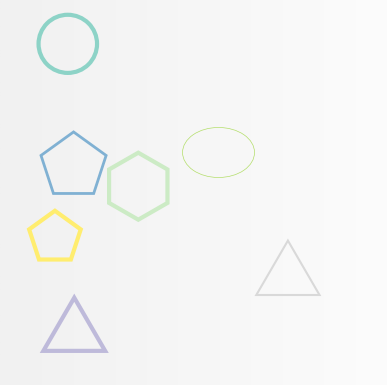[{"shape": "circle", "thickness": 3, "radius": 0.38, "center": [0.175, 0.886]}, {"shape": "triangle", "thickness": 3, "radius": 0.46, "center": [0.192, 0.135]}, {"shape": "pentagon", "thickness": 2, "radius": 0.44, "center": [0.19, 0.569]}, {"shape": "oval", "thickness": 0.5, "radius": 0.46, "center": [0.564, 0.604]}, {"shape": "triangle", "thickness": 1.5, "radius": 0.47, "center": [0.743, 0.281]}, {"shape": "hexagon", "thickness": 3, "radius": 0.43, "center": [0.357, 0.516]}, {"shape": "pentagon", "thickness": 3, "radius": 0.35, "center": [0.142, 0.383]}]